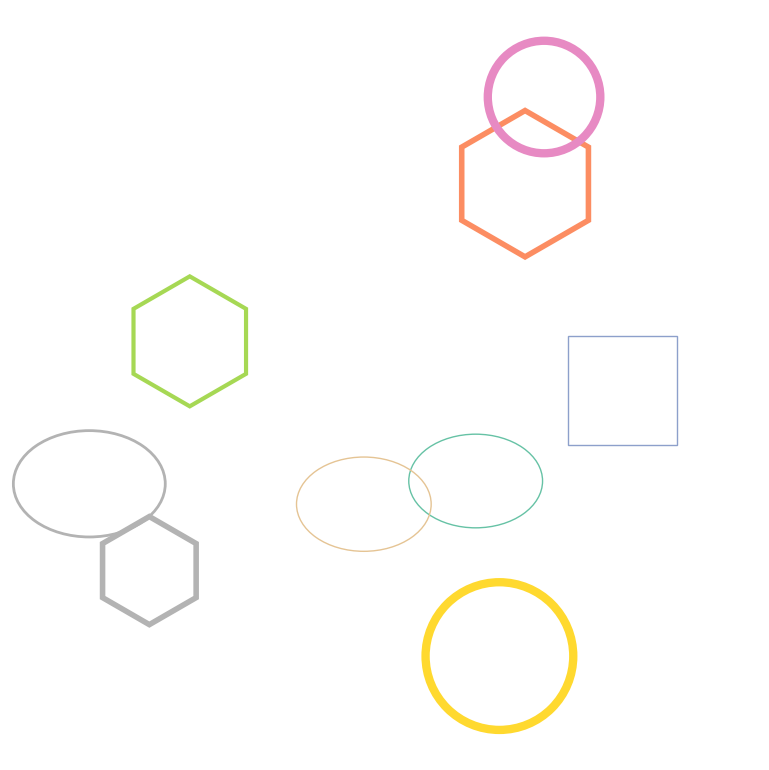[{"shape": "oval", "thickness": 0.5, "radius": 0.43, "center": [0.618, 0.375]}, {"shape": "hexagon", "thickness": 2, "radius": 0.48, "center": [0.682, 0.761]}, {"shape": "square", "thickness": 0.5, "radius": 0.35, "center": [0.808, 0.493]}, {"shape": "circle", "thickness": 3, "radius": 0.37, "center": [0.707, 0.874]}, {"shape": "hexagon", "thickness": 1.5, "radius": 0.42, "center": [0.246, 0.557]}, {"shape": "circle", "thickness": 3, "radius": 0.48, "center": [0.649, 0.148]}, {"shape": "oval", "thickness": 0.5, "radius": 0.44, "center": [0.473, 0.345]}, {"shape": "oval", "thickness": 1, "radius": 0.49, "center": [0.116, 0.372]}, {"shape": "hexagon", "thickness": 2, "radius": 0.35, "center": [0.194, 0.259]}]